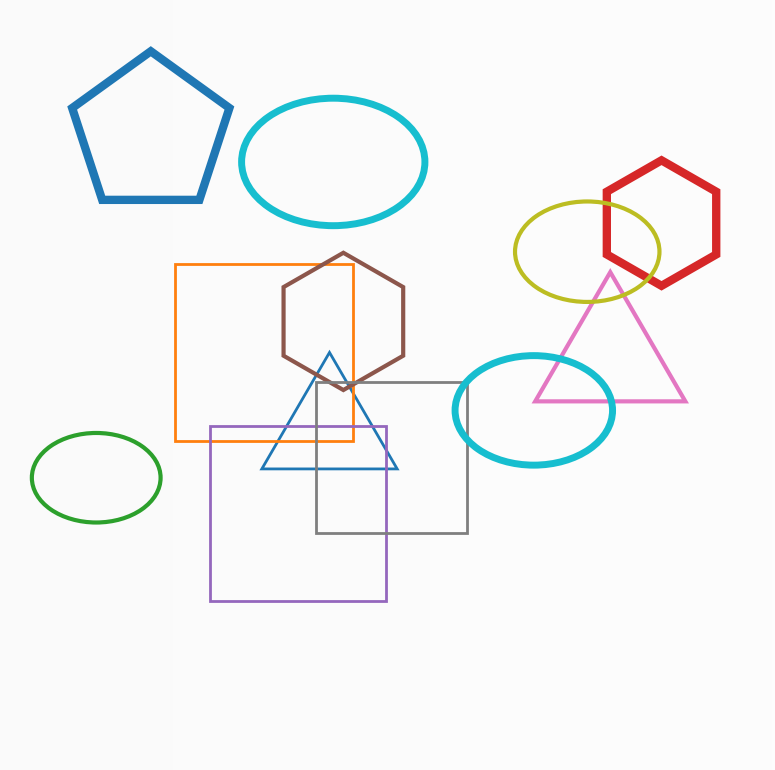[{"shape": "triangle", "thickness": 1, "radius": 0.5, "center": [0.425, 0.441]}, {"shape": "pentagon", "thickness": 3, "radius": 0.53, "center": [0.195, 0.827]}, {"shape": "square", "thickness": 1, "radius": 0.58, "center": [0.341, 0.542]}, {"shape": "oval", "thickness": 1.5, "radius": 0.42, "center": [0.124, 0.38]}, {"shape": "hexagon", "thickness": 3, "radius": 0.41, "center": [0.854, 0.71]}, {"shape": "square", "thickness": 1, "radius": 0.57, "center": [0.385, 0.334]}, {"shape": "hexagon", "thickness": 1.5, "radius": 0.45, "center": [0.443, 0.583]}, {"shape": "triangle", "thickness": 1.5, "radius": 0.56, "center": [0.787, 0.535]}, {"shape": "square", "thickness": 1, "radius": 0.49, "center": [0.505, 0.406]}, {"shape": "oval", "thickness": 1.5, "radius": 0.47, "center": [0.758, 0.673]}, {"shape": "oval", "thickness": 2.5, "radius": 0.51, "center": [0.689, 0.467]}, {"shape": "oval", "thickness": 2.5, "radius": 0.59, "center": [0.43, 0.79]}]